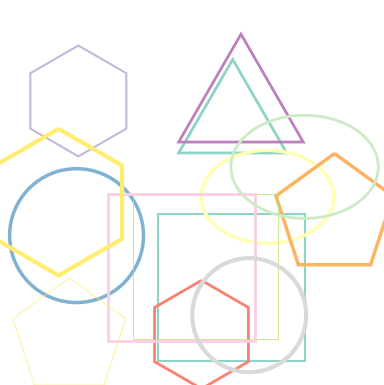[{"shape": "square", "thickness": 1.5, "radius": 0.95, "center": [0.601, 0.252]}, {"shape": "triangle", "thickness": 2, "radius": 0.81, "center": [0.604, 0.684]}, {"shape": "oval", "thickness": 2.5, "radius": 0.86, "center": [0.695, 0.489]}, {"shape": "hexagon", "thickness": 1.5, "radius": 0.72, "center": [0.203, 0.738]}, {"shape": "hexagon", "thickness": 2, "radius": 0.7, "center": [0.523, 0.131]}, {"shape": "circle", "thickness": 2.5, "radius": 0.87, "center": [0.199, 0.388]}, {"shape": "pentagon", "thickness": 2.5, "radius": 0.8, "center": [0.869, 0.442]}, {"shape": "square", "thickness": 0.5, "radius": 0.94, "center": [0.533, 0.308]}, {"shape": "square", "thickness": 2, "radius": 0.95, "center": [0.472, 0.306]}, {"shape": "circle", "thickness": 3, "radius": 0.74, "center": [0.647, 0.181]}, {"shape": "triangle", "thickness": 2, "radius": 0.93, "center": [0.626, 0.724]}, {"shape": "oval", "thickness": 2, "radius": 0.96, "center": [0.791, 0.567]}, {"shape": "pentagon", "thickness": 0.5, "radius": 0.77, "center": [0.18, 0.124]}, {"shape": "hexagon", "thickness": 3, "radius": 0.95, "center": [0.152, 0.475]}]